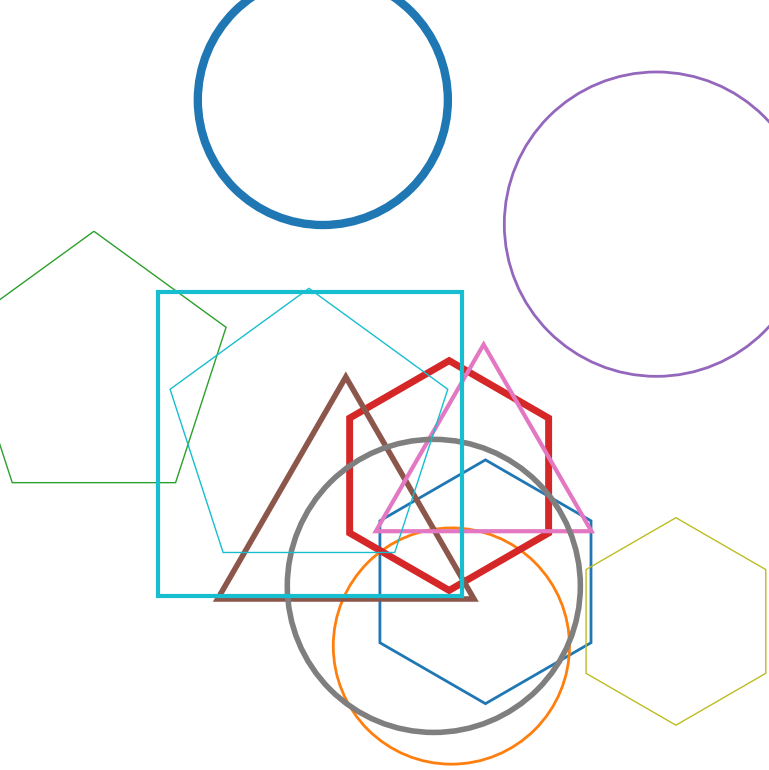[{"shape": "hexagon", "thickness": 1, "radius": 0.79, "center": [0.63, 0.244]}, {"shape": "circle", "thickness": 3, "radius": 0.81, "center": [0.419, 0.87]}, {"shape": "circle", "thickness": 1, "radius": 0.77, "center": [0.586, 0.161]}, {"shape": "pentagon", "thickness": 0.5, "radius": 0.9, "center": [0.122, 0.519]}, {"shape": "hexagon", "thickness": 2.5, "radius": 0.75, "center": [0.583, 0.382]}, {"shape": "circle", "thickness": 1, "radius": 0.99, "center": [0.853, 0.709]}, {"shape": "triangle", "thickness": 2, "radius": 0.96, "center": [0.449, 0.318]}, {"shape": "triangle", "thickness": 1.5, "radius": 0.81, "center": [0.628, 0.391]}, {"shape": "circle", "thickness": 2, "radius": 0.95, "center": [0.563, 0.239]}, {"shape": "hexagon", "thickness": 0.5, "radius": 0.67, "center": [0.878, 0.193]}, {"shape": "pentagon", "thickness": 0.5, "radius": 0.95, "center": [0.401, 0.436]}, {"shape": "square", "thickness": 1.5, "radius": 0.99, "center": [0.402, 0.423]}]